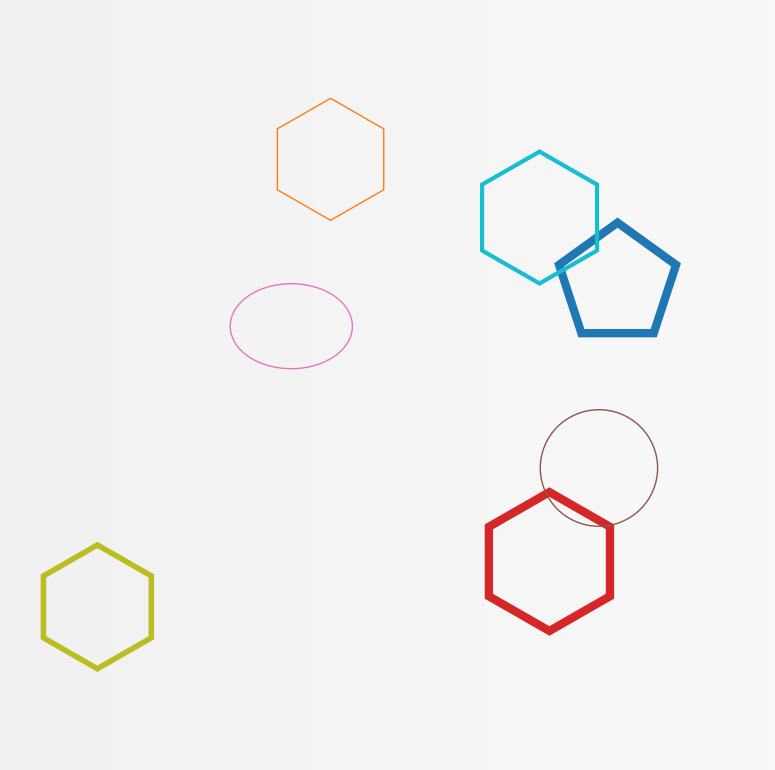[{"shape": "pentagon", "thickness": 3, "radius": 0.4, "center": [0.797, 0.632]}, {"shape": "hexagon", "thickness": 0.5, "radius": 0.4, "center": [0.427, 0.793]}, {"shape": "hexagon", "thickness": 3, "radius": 0.45, "center": [0.709, 0.271]}, {"shape": "circle", "thickness": 0.5, "radius": 0.38, "center": [0.773, 0.392]}, {"shape": "oval", "thickness": 0.5, "radius": 0.39, "center": [0.376, 0.576]}, {"shape": "hexagon", "thickness": 2, "radius": 0.4, "center": [0.126, 0.212]}, {"shape": "hexagon", "thickness": 1.5, "radius": 0.43, "center": [0.696, 0.717]}]